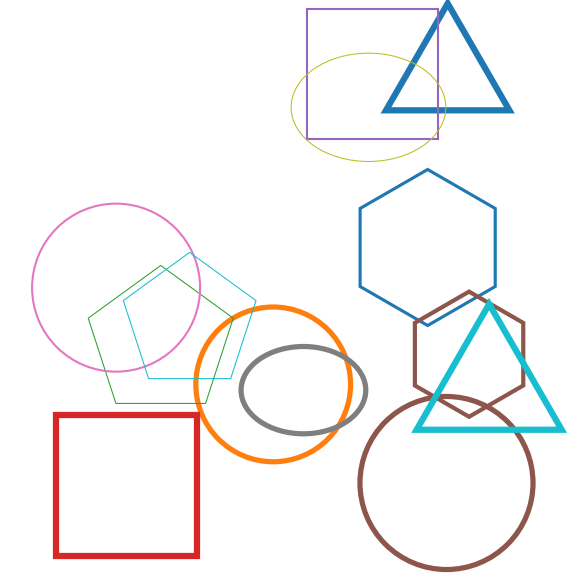[{"shape": "hexagon", "thickness": 1.5, "radius": 0.68, "center": [0.741, 0.571]}, {"shape": "triangle", "thickness": 3, "radius": 0.62, "center": [0.775, 0.87]}, {"shape": "circle", "thickness": 2.5, "radius": 0.67, "center": [0.473, 0.334]}, {"shape": "pentagon", "thickness": 0.5, "radius": 0.66, "center": [0.278, 0.407]}, {"shape": "square", "thickness": 3, "radius": 0.61, "center": [0.219, 0.158]}, {"shape": "square", "thickness": 1, "radius": 0.57, "center": [0.645, 0.871]}, {"shape": "circle", "thickness": 2.5, "radius": 0.75, "center": [0.773, 0.163]}, {"shape": "hexagon", "thickness": 2, "radius": 0.54, "center": [0.812, 0.386]}, {"shape": "circle", "thickness": 1, "radius": 0.73, "center": [0.201, 0.501]}, {"shape": "oval", "thickness": 2.5, "radius": 0.54, "center": [0.525, 0.324]}, {"shape": "oval", "thickness": 0.5, "radius": 0.67, "center": [0.638, 0.813]}, {"shape": "triangle", "thickness": 3, "radius": 0.73, "center": [0.847, 0.328]}, {"shape": "pentagon", "thickness": 0.5, "radius": 0.6, "center": [0.328, 0.441]}]